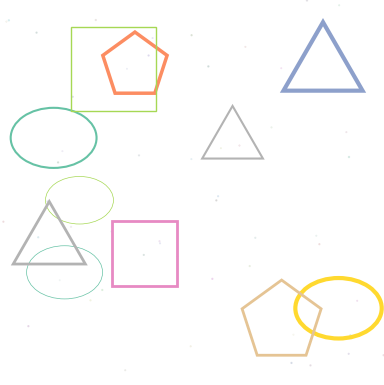[{"shape": "oval", "thickness": 1.5, "radius": 0.56, "center": [0.139, 0.642]}, {"shape": "oval", "thickness": 0.5, "radius": 0.49, "center": [0.168, 0.293]}, {"shape": "pentagon", "thickness": 2.5, "radius": 0.44, "center": [0.35, 0.829]}, {"shape": "triangle", "thickness": 3, "radius": 0.59, "center": [0.839, 0.824]}, {"shape": "square", "thickness": 2, "radius": 0.43, "center": [0.375, 0.341]}, {"shape": "square", "thickness": 1, "radius": 0.55, "center": [0.295, 0.821]}, {"shape": "oval", "thickness": 0.5, "radius": 0.44, "center": [0.206, 0.48]}, {"shape": "oval", "thickness": 3, "radius": 0.56, "center": [0.879, 0.199]}, {"shape": "pentagon", "thickness": 2, "radius": 0.54, "center": [0.731, 0.165]}, {"shape": "triangle", "thickness": 2, "radius": 0.54, "center": [0.128, 0.368]}, {"shape": "triangle", "thickness": 1.5, "radius": 0.46, "center": [0.604, 0.634]}]